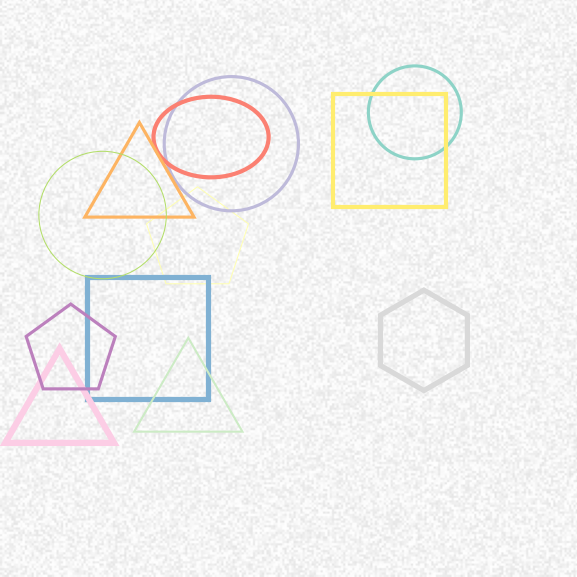[{"shape": "circle", "thickness": 1.5, "radius": 0.4, "center": [0.718, 0.805]}, {"shape": "pentagon", "thickness": 0.5, "radius": 0.46, "center": [0.342, 0.583]}, {"shape": "circle", "thickness": 1.5, "radius": 0.58, "center": [0.401, 0.75]}, {"shape": "oval", "thickness": 2, "radius": 0.5, "center": [0.365, 0.762]}, {"shape": "square", "thickness": 2.5, "radius": 0.53, "center": [0.255, 0.414]}, {"shape": "triangle", "thickness": 1.5, "radius": 0.55, "center": [0.241, 0.678]}, {"shape": "circle", "thickness": 0.5, "radius": 0.55, "center": [0.178, 0.627]}, {"shape": "triangle", "thickness": 3, "radius": 0.54, "center": [0.103, 0.287]}, {"shape": "hexagon", "thickness": 2.5, "radius": 0.43, "center": [0.734, 0.41]}, {"shape": "pentagon", "thickness": 1.5, "radius": 0.41, "center": [0.123, 0.391]}, {"shape": "triangle", "thickness": 1, "radius": 0.54, "center": [0.326, 0.306]}, {"shape": "square", "thickness": 2, "radius": 0.49, "center": [0.675, 0.738]}]